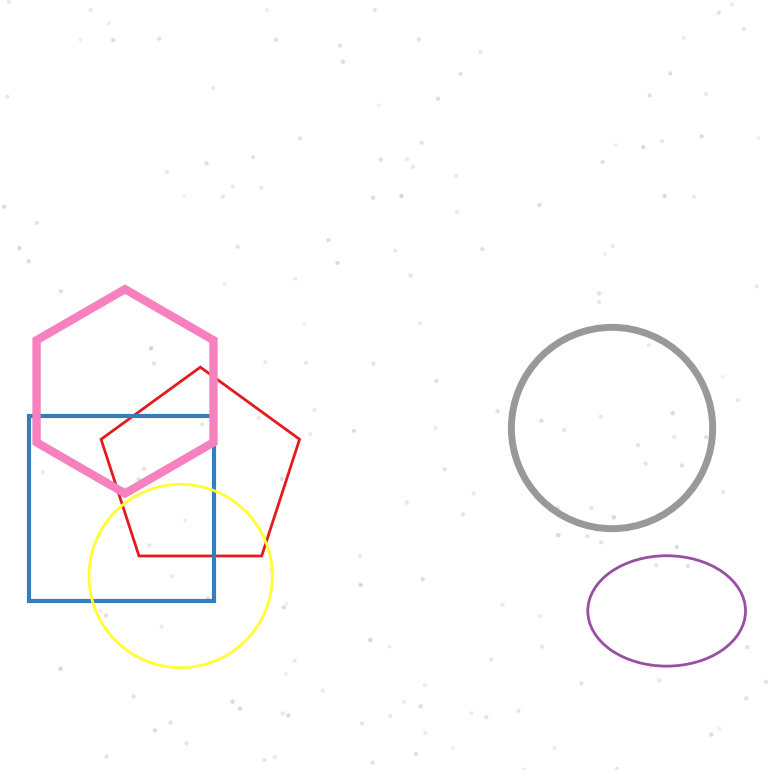[{"shape": "pentagon", "thickness": 1, "radius": 0.68, "center": [0.26, 0.388]}, {"shape": "square", "thickness": 1.5, "radius": 0.6, "center": [0.157, 0.34]}, {"shape": "oval", "thickness": 1, "radius": 0.51, "center": [0.866, 0.207]}, {"shape": "circle", "thickness": 1, "radius": 0.6, "center": [0.235, 0.252]}, {"shape": "hexagon", "thickness": 3, "radius": 0.66, "center": [0.162, 0.492]}, {"shape": "circle", "thickness": 2.5, "radius": 0.65, "center": [0.795, 0.444]}]